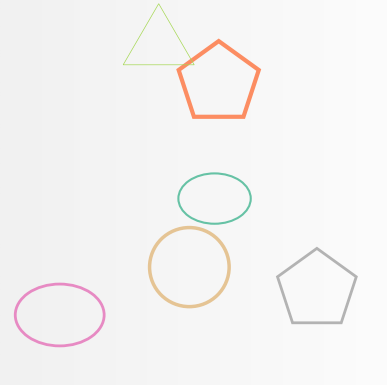[{"shape": "oval", "thickness": 1.5, "radius": 0.47, "center": [0.554, 0.484]}, {"shape": "pentagon", "thickness": 3, "radius": 0.54, "center": [0.564, 0.785]}, {"shape": "oval", "thickness": 2, "radius": 0.57, "center": [0.154, 0.182]}, {"shape": "triangle", "thickness": 0.5, "radius": 0.53, "center": [0.41, 0.885]}, {"shape": "circle", "thickness": 2.5, "radius": 0.51, "center": [0.489, 0.306]}, {"shape": "pentagon", "thickness": 2, "radius": 0.53, "center": [0.818, 0.248]}]